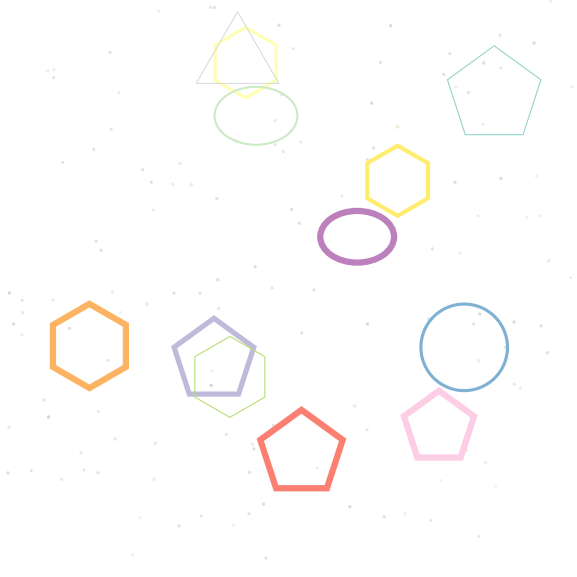[{"shape": "pentagon", "thickness": 0.5, "radius": 0.43, "center": [0.856, 0.835]}, {"shape": "hexagon", "thickness": 1.5, "radius": 0.31, "center": [0.425, 0.891]}, {"shape": "pentagon", "thickness": 2.5, "radius": 0.36, "center": [0.37, 0.375]}, {"shape": "pentagon", "thickness": 3, "radius": 0.37, "center": [0.522, 0.214]}, {"shape": "circle", "thickness": 1.5, "radius": 0.37, "center": [0.804, 0.398]}, {"shape": "hexagon", "thickness": 3, "radius": 0.36, "center": [0.155, 0.4]}, {"shape": "hexagon", "thickness": 0.5, "radius": 0.35, "center": [0.398, 0.346]}, {"shape": "pentagon", "thickness": 3, "radius": 0.32, "center": [0.76, 0.259]}, {"shape": "triangle", "thickness": 0.5, "radius": 0.41, "center": [0.411, 0.896]}, {"shape": "oval", "thickness": 3, "radius": 0.32, "center": [0.618, 0.589]}, {"shape": "oval", "thickness": 1, "radius": 0.36, "center": [0.443, 0.799]}, {"shape": "hexagon", "thickness": 2, "radius": 0.3, "center": [0.689, 0.686]}]